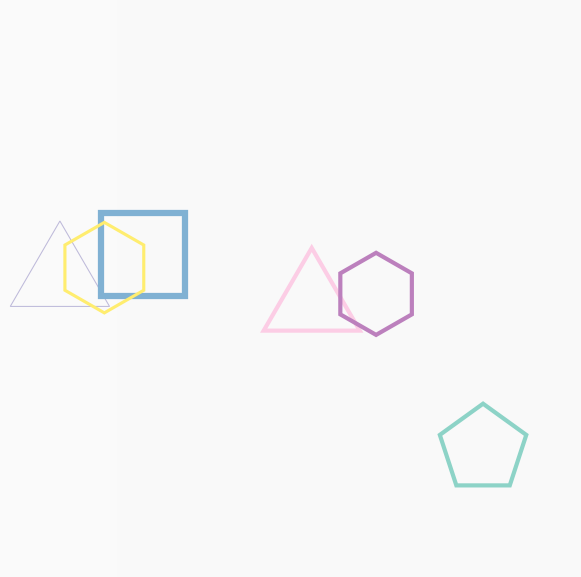[{"shape": "pentagon", "thickness": 2, "radius": 0.39, "center": [0.831, 0.222]}, {"shape": "triangle", "thickness": 0.5, "radius": 0.49, "center": [0.103, 0.518]}, {"shape": "square", "thickness": 3, "radius": 0.36, "center": [0.246, 0.559]}, {"shape": "triangle", "thickness": 2, "radius": 0.48, "center": [0.536, 0.474]}, {"shape": "hexagon", "thickness": 2, "radius": 0.36, "center": [0.647, 0.49]}, {"shape": "hexagon", "thickness": 1.5, "radius": 0.39, "center": [0.18, 0.536]}]